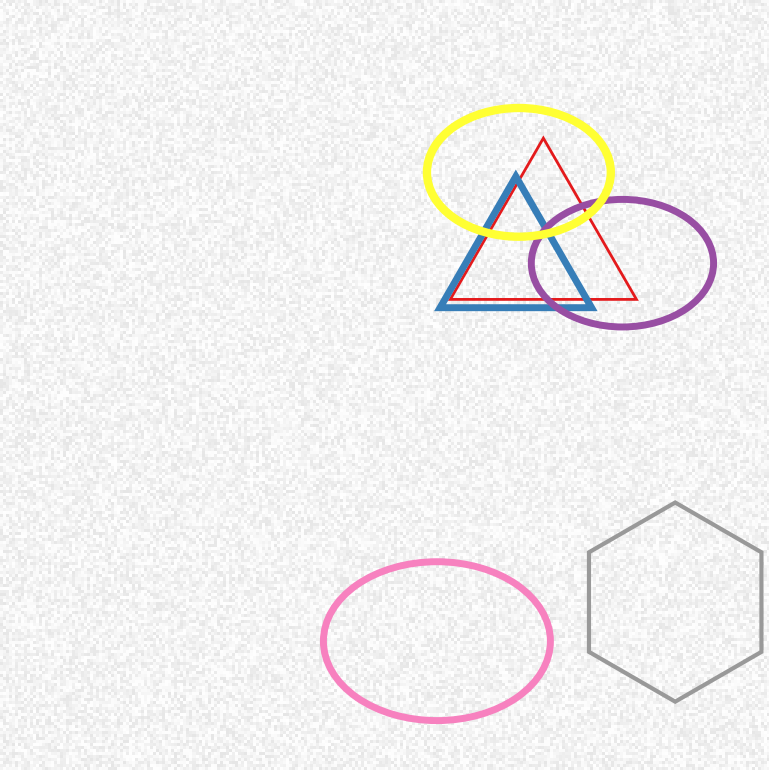[{"shape": "triangle", "thickness": 1, "radius": 0.7, "center": [0.706, 0.681]}, {"shape": "triangle", "thickness": 2.5, "radius": 0.57, "center": [0.67, 0.657]}, {"shape": "oval", "thickness": 2.5, "radius": 0.59, "center": [0.808, 0.658]}, {"shape": "oval", "thickness": 3, "radius": 0.6, "center": [0.674, 0.776]}, {"shape": "oval", "thickness": 2.5, "radius": 0.74, "center": [0.567, 0.167]}, {"shape": "hexagon", "thickness": 1.5, "radius": 0.65, "center": [0.877, 0.218]}]